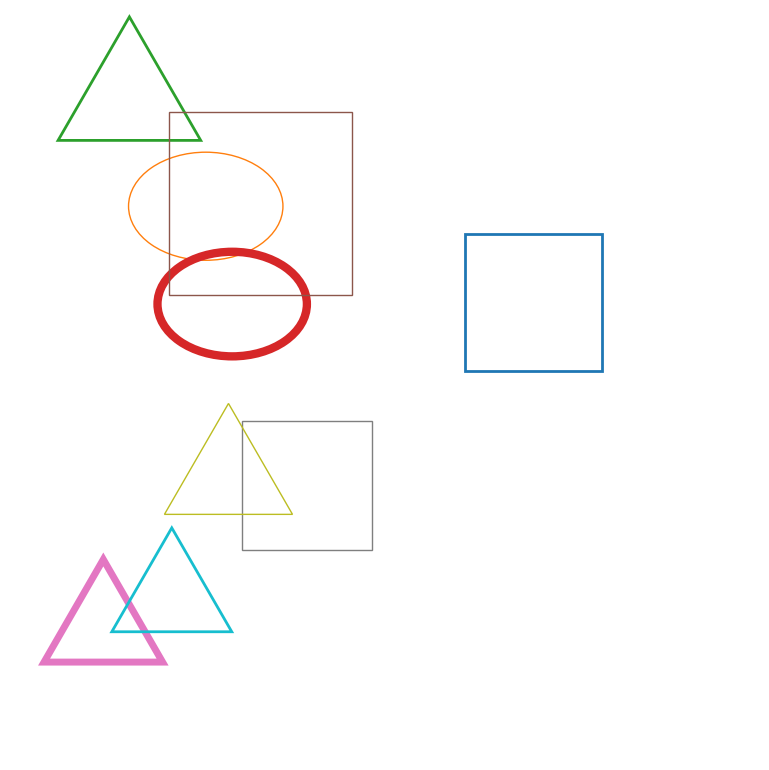[{"shape": "square", "thickness": 1, "radius": 0.44, "center": [0.692, 0.607]}, {"shape": "oval", "thickness": 0.5, "radius": 0.5, "center": [0.267, 0.732]}, {"shape": "triangle", "thickness": 1, "radius": 0.53, "center": [0.168, 0.871]}, {"shape": "oval", "thickness": 3, "radius": 0.49, "center": [0.302, 0.605]}, {"shape": "square", "thickness": 0.5, "radius": 0.59, "center": [0.338, 0.736]}, {"shape": "triangle", "thickness": 2.5, "radius": 0.44, "center": [0.134, 0.185]}, {"shape": "square", "thickness": 0.5, "radius": 0.42, "center": [0.399, 0.37]}, {"shape": "triangle", "thickness": 0.5, "radius": 0.48, "center": [0.297, 0.38]}, {"shape": "triangle", "thickness": 1, "radius": 0.45, "center": [0.223, 0.225]}]